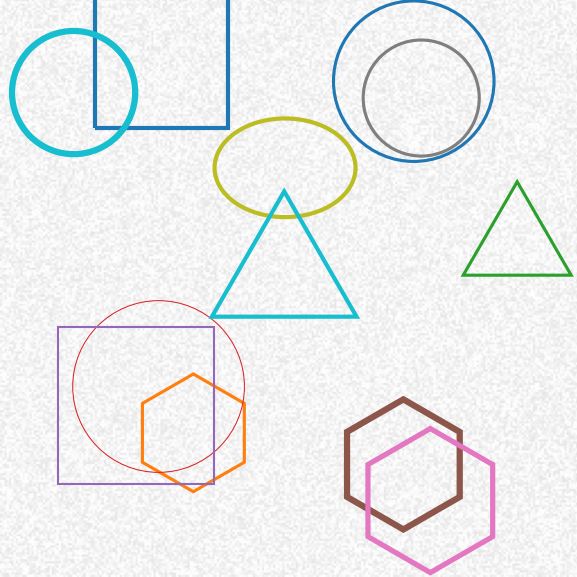[{"shape": "circle", "thickness": 1.5, "radius": 0.69, "center": [0.716, 0.859]}, {"shape": "square", "thickness": 2, "radius": 0.58, "center": [0.279, 0.894]}, {"shape": "hexagon", "thickness": 1.5, "radius": 0.51, "center": [0.335, 0.25]}, {"shape": "triangle", "thickness": 1.5, "radius": 0.54, "center": [0.896, 0.577]}, {"shape": "circle", "thickness": 0.5, "radius": 0.74, "center": [0.275, 0.33]}, {"shape": "square", "thickness": 1, "radius": 0.68, "center": [0.235, 0.297]}, {"shape": "hexagon", "thickness": 3, "radius": 0.56, "center": [0.698, 0.195]}, {"shape": "hexagon", "thickness": 2.5, "radius": 0.62, "center": [0.745, 0.132]}, {"shape": "circle", "thickness": 1.5, "radius": 0.5, "center": [0.729, 0.829]}, {"shape": "oval", "thickness": 2, "radius": 0.61, "center": [0.494, 0.709]}, {"shape": "circle", "thickness": 3, "radius": 0.53, "center": [0.127, 0.839]}, {"shape": "triangle", "thickness": 2, "radius": 0.72, "center": [0.492, 0.523]}]